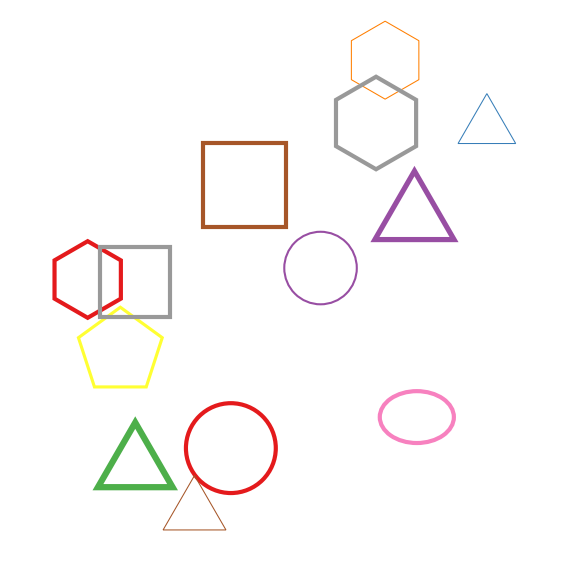[{"shape": "hexagon", "thickness": 2, "radius": 0.33, "center": [0.152, 0.515]}, {"shape": "circle", "thickness": 2, "radius": 0.39, "center": [0.4, 0.223]}, {"shape": "triangle", "thickness": 0.5, "radius": 0.29, "center": [0.843, 0.779]}, {"shape": "triangle", "thickness": 3, "radius": 0.37, "center": [0.234, 0.193]}, {"shape": "circle", "thickness": 1, "radius": 0.31, "center": [0.555, 0.535]}, {"shape": "triangle", "thickness": 2.5, "radius": 0.4, "center": [0.718, 0.624]}, {"shape": "hexagon", "thickness": 0.5, "radius": 0.34, "center": [0.667, 0.895]}, {"shape": "pentagon", "thickness": 1.5, "radius": 0.38, "center": [0.208, 0.391]}, {"shape": "square", "thickness": 2, "radius": 0.36, "center": [0.424, 0.679]}, {"shape": "triangle", "thickness": 0.5, "radius": 0.31, "center": [0.337, 0.113]}, {"shape": "oval", "thickness": 2, "radius": 0.32, "center": [0.722, 0.277]}, {"shape": "square", "thickness": 2, "radius": 0.3, "center": [0.234, 0.511]}, {"shape": "hexagon", "thickness": 2, "radius": 0.4, "center": [0.651, 0.786]}]